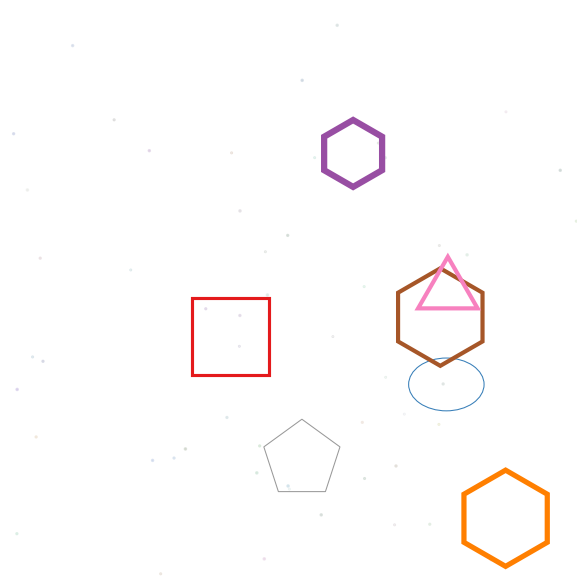[{"shape": "square", "thickness": 1.5, "radius": 0.33, "center": [0.398, 0.417]}, {"shape": "oval", "thickness": 0.5, "radius": 0.33, "center": [0.773, 0.333]}, {"shape": "hexagon", "thickness": 3, "radius": 0.29, "center": [0.611, 0.733]}, {"shape": "hexagon", "thickness": 2.5, "radius": 0.42, "center": [0.876, 0.102]}, {"shape": "hexagon", "thickness": 2, "radius": 0.42, "center": [0.762, 0.45]}, {"shape": "triangle", "thickness": 2, "radius": 0.3, "center": [0.775, 0.495]}, {"shape": "pentagon", "thickness": 0.5, "radius": 0.35, "center": [0.523, 0.204]}]